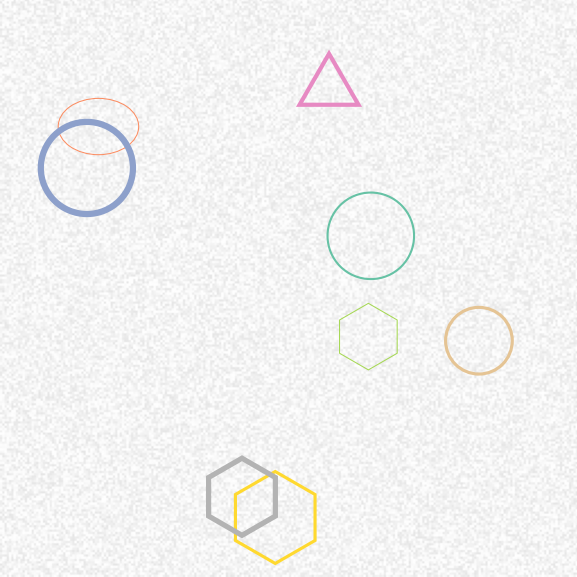[{"shape": "circle", "thickness": 1, "radius": 0.37, "center": [0.642, 0.591]}, {"shape": "oval", "thickness": 0.5, "radius": 0.35, "center": [0.17, 0.78]}, {"shape": "circle", "thickness": 3, "radius": 0.4, "center": [0.15, 0.708]}, {"shape": "triangle", "thickness": 2, "radius": 0.29, "center": [0.57, 0.847]}, {"shape": "hexagon", "thickness": 0.5, "radius": 0.29, "center": [0.638, 0.416]}, {"shape": "hexagon", "thickness": 1.5, "radius": 0.4, "center": [0.477, 0.103]}, {"shape": "circle", "thickness": 1.5, "radius": 0.29, "center": [0.829, 0.409]}, {"shape": "hexagon", "thickness": 2.5, "radius": 0.33, "center": [0.419, 0.139]}]